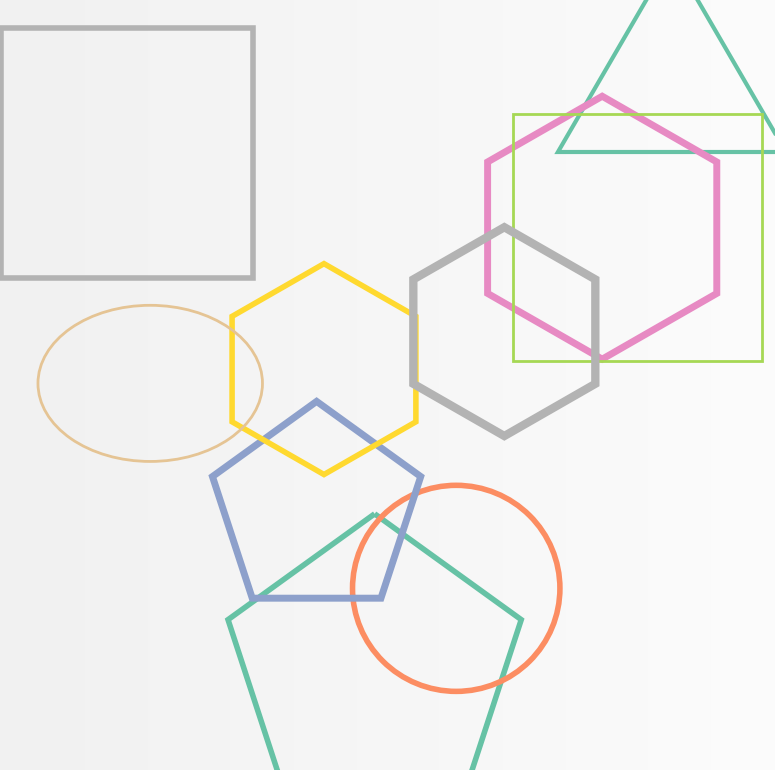[{"shape": "pentagon", "thickness": 2, "radius": 0.99, "center": [0.483, 0.134]}, {"shape": "triangle", "thickness": 1.5, "radius": 0.85, "center": [0.867, 0.888]}, {"shape": "circle", "thickness": 2, "radius": 0.67, "center": [0.589, 0.236]}, {"shape": "pentagon", "thickness": 2.5, "radius": 0.71, "center": [0.409, 0.337]}, {"shape": "hexagon", "thickness": 2.5, "radius": 0.85, "center": [0.777, 0.704]}, {"shape": "square", "thickness": 1, "radius": 0.8, "center": [0.823, 0.691]}, {"shape": "hexagon", "thickness": 2, "radius": 0.68, "center": [0.418, 0.521]}, {"shape": "oval", "thickness": 1, "radius": 0.72, "center": [0.194, 0.502]}, {"shape": "hexagon", "thickness": 3, "radius": 0.68, "center": [0.651, 0.569]}, {"shape": "square", "thickness": 2, "radius": 0.81, "center": [0.164, 0.801]}]